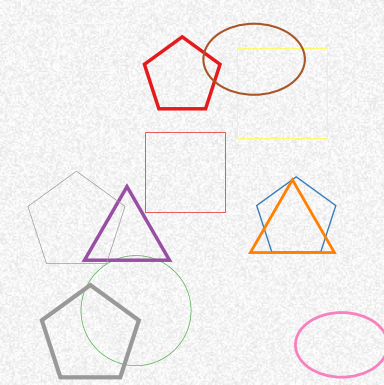[{"shape": "pentagon", "thickness": 2.5, "radius": 0.52, "center": [0.473, 0.801]}, {"shape": "square", "thickness": 0.5, "radius": 0.52, "center": [0.481, 0.553]}, {"shape": "pentagon", "thickness": 1, "radius": 0.54, "center": [0.77, 0.433]}, {"shape": "circle", "thickness": 0.5, "radius": 0.71, "center": [0.353, 0.193]}, {"shape": "triangle", "thickness": 2.5, "radius": 0.64, "center": [0.33, 0.388]}, {"shape": "triangle", "thickness": 2, "radius": 0.63, "center": [0.76, 0.407]}, {"shape": "square", "thickness": 0.5, "radius": 0.58, "center": [0.732, 0.758]}, {"shape": "oval", "thickness": 1.5, "radius": 0.66, "center": [0.66, 0.846]}, {"shape": "oval", "thickness": 2, "radius": 0.6, "center": [0.887, 0.104]}, {"shape": "pentagon", "thickness": 0.5, "radius": 0.66, "center": [0.199, 0.423]}, {"shape": "pentagon", "thickness": 3, "radius": 0.66, "center": [0.235, 0.127]}]